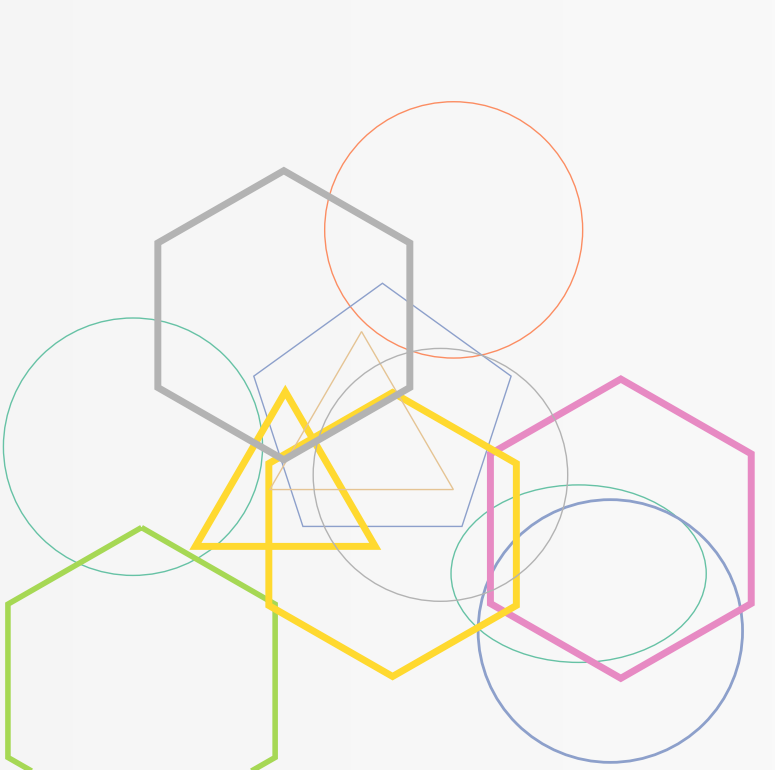[{"shape": "circle", "thickness": 0.5, "radius": 0.84, "center": [0.172, 0.42]}, {"shape": "oval", "thickness": 0.5, "radius": 0.82, "center": [0.747, 0.255]}, {"shape": "circle", "thickness": 0.5, "radius": 0.83, "center": [0.585, 0.701]}, {"shape": "pentagon", "thickness": 0.5, "radius": 0.87, "center": [0.493, 0.458]}, {"shape": "circle", "thickness": 1, "radius": 0.85, "center": [0.788, 0.181]}, {"shape": "hexagon", "thickness": 2.5, "radius": 0.97, "center": [0.801, 0.313]}, {"shape": "hexagon", "thickness": 2, "radius": 1.0, "center": [0.183, 0.116]}, {"shape": "triangle", "thickness": 2.5, "radius": 0.67, "center": [0.368, 0.357]}, {"shape": "hexagon", "thickness": 2.5, "radius": 0.92, "center": [0.507, 0.306]}, {"shape": "triangle", "thickness": 0.5, "radius": 0.68, "center": [0.467, 0.433]}, {"shape": "circle", "thickness": 0.5, "radius": 0.82, "center": [0.568, 0.383]}, {"shape": "hexagon", "thickness": 2.5, "radius": 0.94, "center": [0.366, 0.591]}]